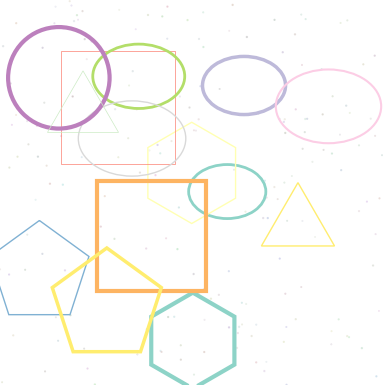[{"shape": "oval", "thickness": 2, "radius": 0.5, "center": [0.59, 0.502]}, {"shape": "hexagon", "thickness": 3, "radius": 0.62, "center": [0.501, 0.115]}, {"shape": "hexagon", "thickness": 1, "radius": 0.66, "center": [0.498, 0.551]}, {"shape": "oval", "thickness": 2.5, "radius": 0.54, "center": [0.634, 0.778]}, {"shape": "square", "thickness": 0.5, "radius": 0.74, "center": [0.306, 0.721]}, {"shape": "pentagon", "thickness": 1, "radius": 0.68, "center": [0.102, 0.292]}, {"shape": "square", "thickness": 3, "radius": 0.71, "center": [0.393, 0.387]}, {"shape": "oval", "thickness": 2, "radius": 0.6, "center": [0.36, 0.802]}, {"shape": "oval", "thickness": 1.5, "radius": 0.68, "center": [0.853, 0.724]}, {"shape": "oval", "thickness": 1, "radius": 0.7, "center": [0.343, 0.64]}, {"shape": "circle", "thickness": 3, "radius": 0.66, "center": [0.153, 0.798]}, {"shape": "triangle", "thickness": 0.5, "radius": 0.53, "center": [0.216, 0.709]}, {"shape": "triangle", "thickness": 1, "radius": 0.55, "center": [0.774, 0.416]}, {"shape": "pentagon", "thickness": 2.5, "radius": 0.74, "center": [0.277, 0.207]}]